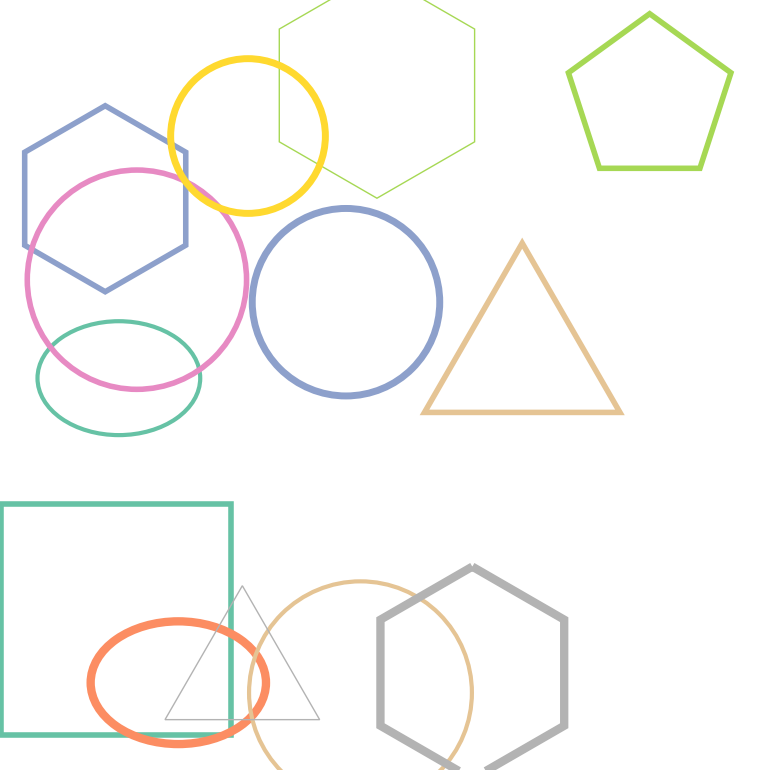[{"shape": "square", "thickness": 2, "radius": 0.75, "center": [0.15, 0.196]}, {"shape": "oval", "thickness": 1.5, "radius": 0.53, "center": [0.154, 0.509]}, {"shape": "oval", "thickness": 3, "radius": 0.57, "center": [0.232, 0.113]}, {"shape": "hexagon", "thickness": 2, "radius": 0.6, "center": [0.137, 0.742]}, {"shape": "circle", "thickness": 2.5, "radius": 0.61, "center": [0.449, 0.608]}, {"shape": "circle", "thickness": 2, "radius": 0.71, "center": [0.178, 0.637]}, {"shape": "pentagon", "thickness": 2, "radius": 0.55, "center": [0.844, 0.871]}, {"shape": "hexagon", "thickness": 0.5, "radius": 0.73, "center": [0.49, 0.889]}, {"shape": "circle", "thickness": 2.5, "radius": 0.5, "center": [0.322, 0.823]}, {"shape": "circle", "thickness": 1.5, "radius": 0.72, "center": [0.468, 0.1]}, {"shape": "triangle", "thickness": 2, "radius": 0.73, "center": [0.678, 0.538]}, {"shape": "triangle", "thickness": 0.5, "radius": 0.58, "center": [0.315, 0.123]}, {"shape": "hexagon", "thickness": 3, "radius": 0.69, "center": [0.613, 0.126]}]